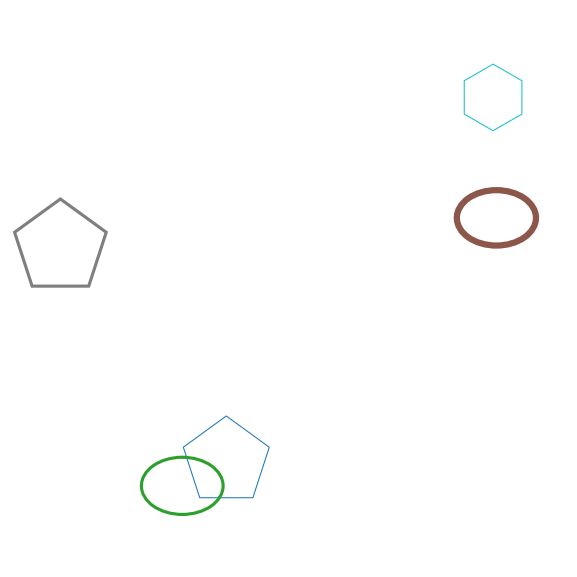[{"shape": "pentagon", "thickness": 0.5, "radius": 0.39, "center": [0.392, 0.201]}, {"shape": "oval", "thickness": 1.5, "radius": 0.35, "center": [0.316, 0.158]}, {"shape": "oval", "thickness": 3, "radius": 0.34, "center": [0.86, 0.622]}, {"shape": "pentagon", "thickness": 1.5, "radius": 0.42, "center": [0.105, 0.571]}, {"shape": "hexagon", "thickness": 0.5, "radius": 0.29, "center": [0.854, 0.83]}]